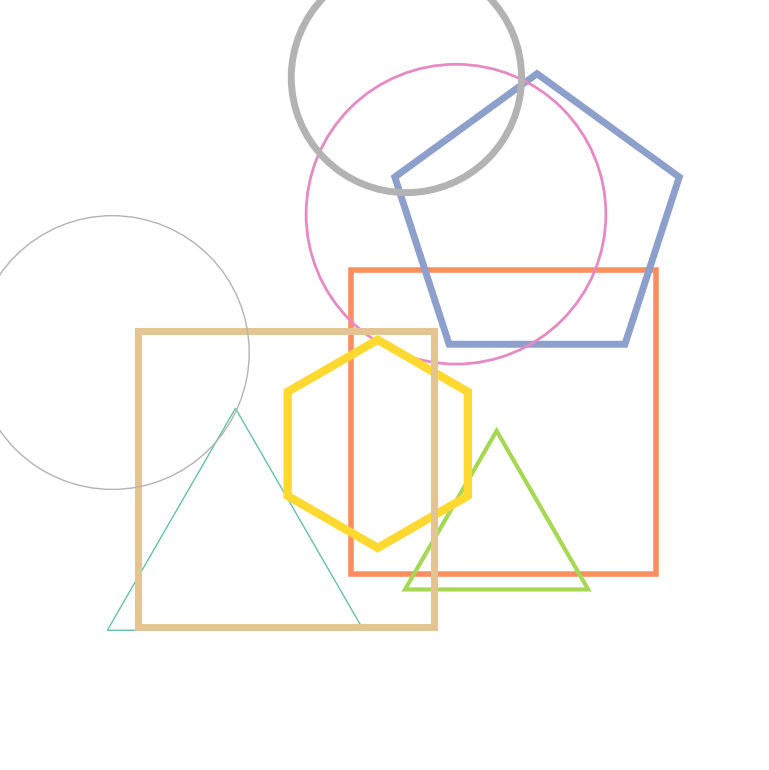[{"shape": "triangle", "thickness": 0.5, "radius": 0.96, "center": [0.306, 0.278]}, {"shape": "square", "thickness": 2, "radius": 0.99, "center": [0.654, 0.452]}, {"shape": "pentagon", "thickness": 2.5, "radius": 0.97, "center": [0.697, 0.71]}, {"shape": "circle", "thickness": 1, "radius": 0.97, "center": [0.592, 0.722]}, {"shape": "triangle", "thickness": 1.5, "radius": 0.69, "center": [0.645, 0.303]}, {"shape": "hexagon", "thickness": 3, "radius": 0.68, "center": [0.491, 0.424]}, {"shape": "square", "thickness": 2.5, "radius": 0.96, "center": [0.372, 0.378]}, {"shape": "circle", "thickness": 0.5, "radius": 0.89, "center": [0.146, 0.542]}, {"shape": "circle", "thickness": 2.5, "radius": 0.75, "center": [0.528, 0.899]}]